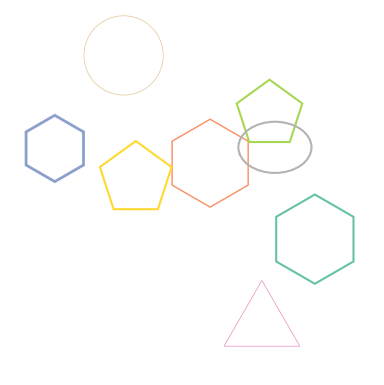[{"shape": "hexagon", "thickness": 1.5, "radius": 0.58, "center": [0.818, 0.379]}, {"shape": "hexagon", "thickness": 1, "radius": 0.57, "center": [0.546, 0.576]}, {"shape": "hexagon", "thickness": 2, "radius": 0.43, "center": [0.142, 0.614]}, {"shape": "triangle", "thickness": 0.5, "radius": 0.57, "center": [0.68, 0.158]}, {"shape": "pentagon", "thickness": 1.5, "radius": 0.45, "center": [0.7, 0.703]}, {"shape": "pentagon", "thickness": 1.5, "radius": 0.49, "center": [0.353, 0.536]}, {"shape": "circle", "thickness": 0.5, "radius": 0.51, "center": [0.321, 0.856]}, {"shape": "oval", "thickness": 1.5, "radius": 0.47, "center": [0.714, 0.617]}]